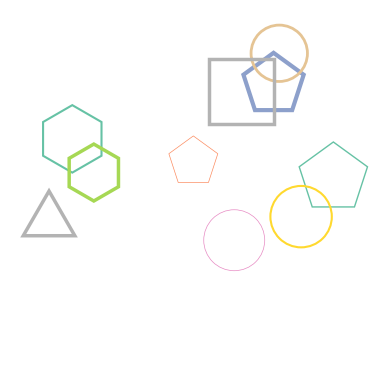[{"shape": "hexagon", "thickness": 1.5, "radius": 0.44, "center": [0.188, 0.639]}, {"shape": "pentagon", "thickness": 1, "radius": 0.47, "center": [0.866, 0.538]}, {"shape": "pentagon", "thickness": 0.5, "radius": 0.33, "center": [0.502, 0.58]}, {"shape": "pentagon", "thickness": 3, "radius": 0.41, "center": [0.711, 0.781]}, {"shape": "circle", "thickness": 0.5, "radius": 0.4, "center": [0.608, 0.376]}, {"shape": "hexagon", "thickness": 2.5, "radius": 0.37, "center": [0.244, 0.552]}, {"shape": "circle", "thickness": 1.5, "radius": 0.4, "center": [0.782, 0.437]}, {"shape": "circle", "thickness": 2, "radius": 0.37, "center": [0.725, 0.862]}, {"shape": "triangle", "thickness": 2.5, "radius": 0.39, "center": [0.127, 0.426]}, {"shape": "square", "thickness": 2.5, "radius": 0.42, "center": [0.627, 0.762]}]